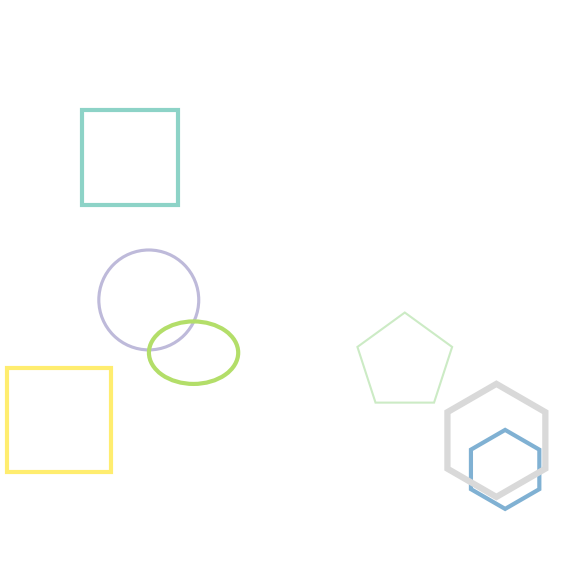[{"shape": "square", "thickness": 2, "radius": 0.41, "center": [0.225, 0.726]}, {"shape": "circle", "thickness": 1.5, "radius": 0.43, "center": [0.258, 0.48]}, {"shape": "hexagon", "thickness": 2, "radius": 0.34, "center": [0.875, 0.186]}, {"shape": "oval", "thickness": 2, "radius": 0.39, "center": [0.335, 0.388]}, {"shape": "hexagon", "thickness": 3, "radius": 0.49, "center": [0.86, 0.237]}, {"shape": "pentagon", "thickness": 1, "radius": 0.43, "center": [0.701, 0.372]}, {"shape": "square", "thickness": 2, "radius": 0.45, "center": [0.103, 0.272]}]